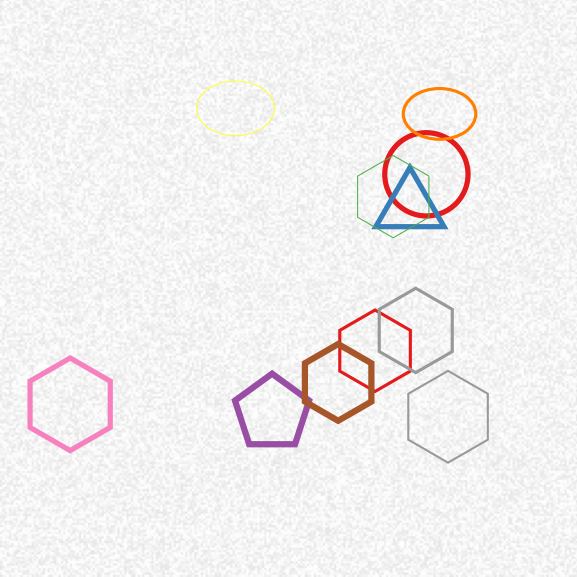[{"shape": "hexagon", "thickness": 1.5, "radius": 0.35, "center": [0.649, 0.392]}, {"shape": "circle", "thickness": 2.5, "radius": 0.36, "center": [0.738, 0.697]}, {"shape": "triangle", "thickness": 2.5, "radius": 0.34, "center": [0.71, 0.641]}, {"shape": "hexagon", "thickness": 0.5, "radius": 0.36, "center": [0.681, 0.659]}, {"shape": "pentagon", "thickness": 3, "radius": 0.34, "center": [0.471, 0.285]}, {"shape": "oval", "thickness": 1.5, "radius": 0.31, "center": [0.761, 0.802]}, {"shape": "oval", "thickness": 0.5, "radius": 0.34, "center": [0.408, 0.812]}, {"shape": "hexagon", "thickness": 3, "radius": 0.33, "center": [0.586, 0.337]}, {"shape": "hexagon", "thickness": 2.5, "radius": 0.4, "center": [0.121, 0.299]}, {"shape": "hexagon", "thickness": 1.5, "radius": 0.37, "center": [0.72, 0.427]}, {"shape": "hexagon", "thickness": 1, "radius": 0.4, "center": [0.776, 0.278]}]